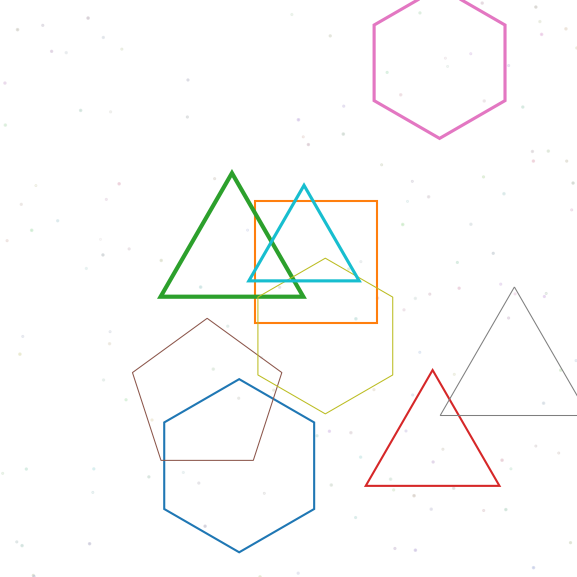[{"shape": "hexagon", "thickness": 1, "radius": 0.75, "center": [0.414, 0.193]}, {"shape": "square", "thickness": 1, "radius": 0.53, "center": [0.547, 0.546]}, {"shape": "triangle", "thickness": 2, "radius": 0.71, "center": [0.402, 0.557]}, {"shape": "triangle", "thickness": 1, "radius": 0.67, "center": [0.749, 0.225]}, {"shape": "pentagon", "thickness": 0.5, "radius": 0.68, "center": [0.359, 0.312]}, {"shape": "hexagon", "thickness": 1.5, "radius": 0.65, "center": [0.761, 0.89]}, {"shape": "triangle", "thickness": 0.5, "radius": 0.74, "center": [0.891, 0.354]}, {"shape": "hexagon", "thickness": 0.5, "radius": 0.67, "center": [0.563, 0.417]}, {"shape": "triangle", "thickness": 1.5, "radius": 0.55, "center": [0.526, 0.568]}]